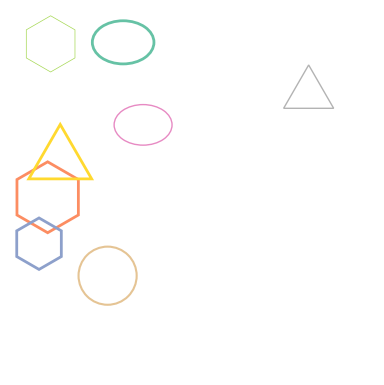[{"shape": "oval", "thickness": 2, "radius": 0.4, "center": [0.32, 0.89]}, {"shape": "hexagon", "thickness": 2, "radius": 0.46, "center": [0.124, 0.488]}, {"shape": "hexagon", "thickness": 2, "radius": 0.33, "center": [0.101, 0.367]}, {"shape": "oval", "thickness": 1, "radius": 0.38, "center": [0.372, 0.676]}, {"shape": "hexagon", "thickness": 0.5, "radius": 0.36, "center": [0.132, 0.886]}, {"shape": "triangle", "thickness": 2, "radius": 0.47, "center": [0.156, 0.583]}, {"shape": "circle", "thickness": 1.5, "radius": 0.38, "center": [0.279, 0.284]}, {"shape": "triangle", "thickness": 1, "radius": 0.38, "center": [0.802, 0.756]}]